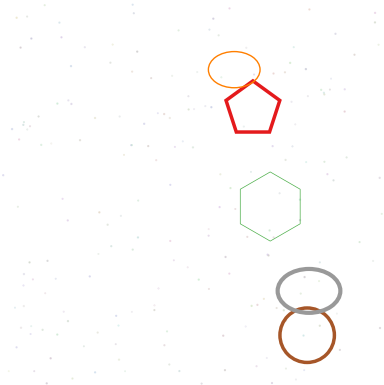[{"shape": "pentagon", "thickness": 2.5, "radius": 0.37, "center": [0.657, 0.716]}, {"shape": "hexagon", "thickness": 0.5, "radius": 0.45, "center": [0.702, 0.464]}, {"shape": "oval", "thickness": 1, "radius": 0.34, "center": [0.608, 0.819]}, {"shape": "circle", "thickness": 2.5, "radius": 0.35, "center": [0.798, 0.129]}, {"shape": "oval", "thickness": 3, "radius": 0.41, "center": [0.803, 0.244]}]